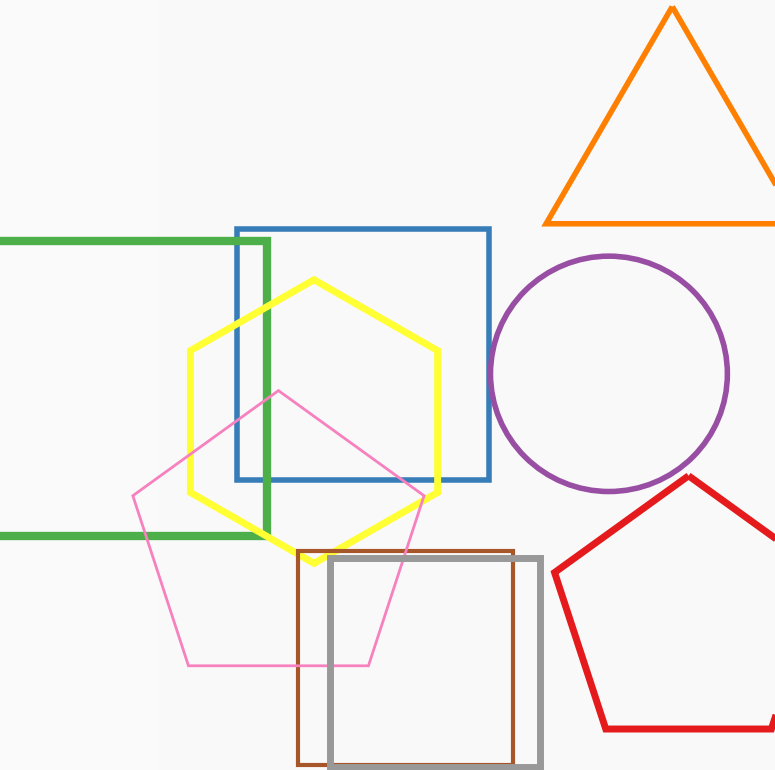[{"shape": "pentagon", "thickness": 2.5, "radius": 0.91, "center": [0.888, 0.2]}, {"shape": "square", "thickness": 2, "radius": 0.81, "center": [0.468, 0.539]}, {"shape": "square", "thickness": 3, "radius": 0.96, "center": [0.153, 0.496]}, {"shape": "circle", "thickness": 2, "radius": 0.76, "center": [0.786, 0.515]}, {"shape": "triangle", "thickness": 2, "radius": 0.94, "center": [0.867, 0.803]}, {"shape": "hexagon", "thickness": 2.5, "radius": 0.92, "center": [0.405, 0.453]}, {"shape": "square", "thickness": 1.5, "radius": 0.69, "center": [0.524, 0.146]}, {"shape": "pentagon", "thickness": 1, "radius": 0.99, "center": [0.359, 0.295]}, {"shape": "square", "thickness": 2.5, "radius": 0.68, "center": [0.561, 0.139]}]